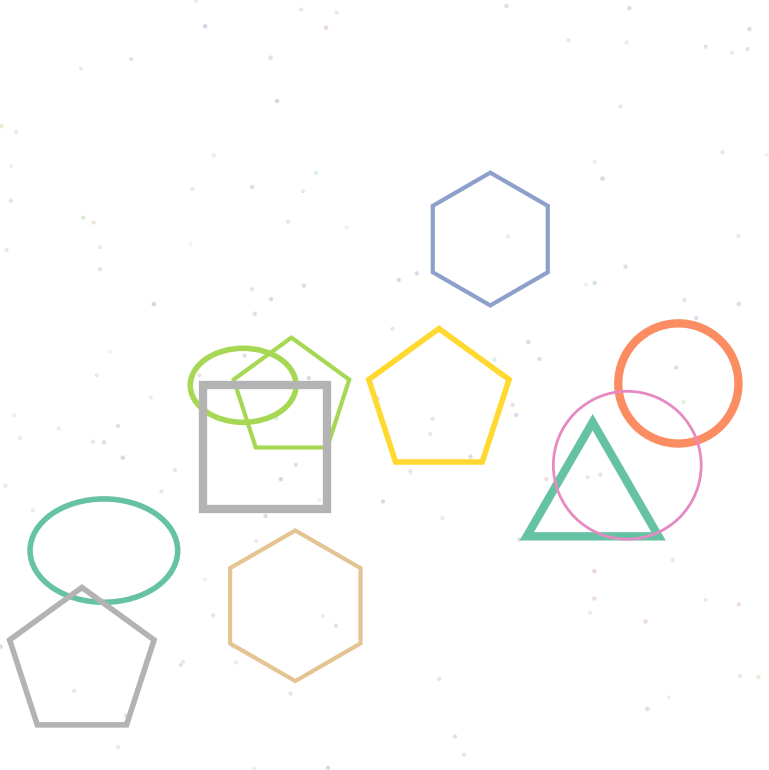[{"shape": "oval", "thickness": 2, "radius": 0.48, "center": [0.135, 0.285]}, {"shape": "triangle", "thickness": 3, "radius": 0.49, "center": [0.77, 0.353]}, {"shape": "circle", "thickness": 3, "radius": 0.39, "center": [0.881, 0.502]}, {"shape": "hexagon", "thickness": 1.5, "radius": 0.43, "center": [0.637, 0.69]}, {"shape": "circle", "thickness": 1, "radius": 0.48, "center": [0.815, 0.396]}, {"shape": "pentagon", "thickness": 1.5, "radius": 0.39, "center": [0.378, 0.483]}, {"shape": "oval", "thickness": 2, "radius": 0.34, "center": [0.316, 0.5]}, {"shape": "pentagon", "thickness": 2, "radius": 0.48, "center": [0.57, 0.478]}, {"shape": "hexagon", "thickness": 1.5, "radius": 0.49, "center": [0.383, 0.213]}, {"shape": "square", "thickness": 3, "radius": 0.4, "center": [0.344, 0.42]}, {"shape": "pentagon", "thickness": 2, "radius": 0.49, "center": [0.106, 0.138]}]